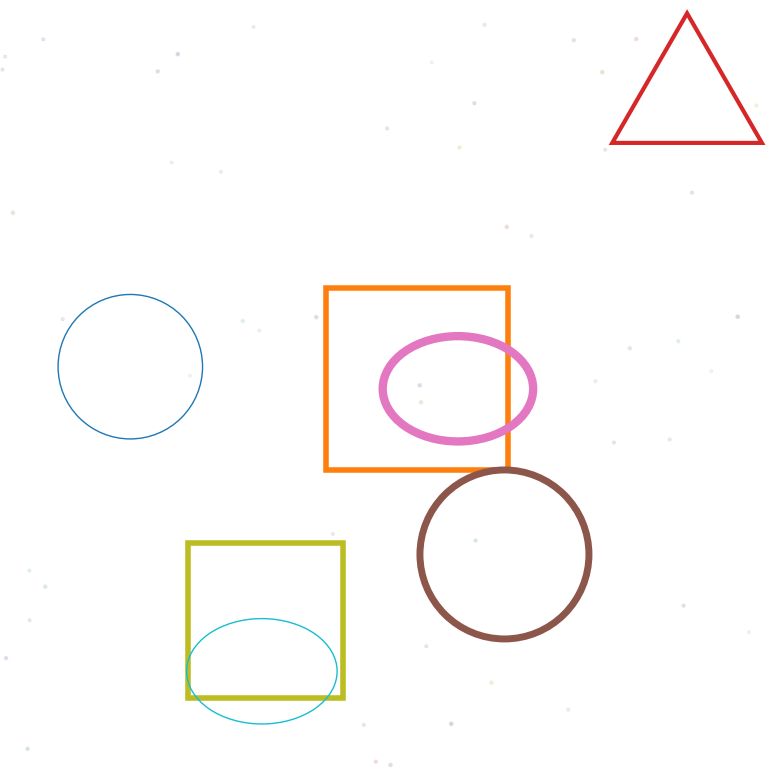[{"shape": "circle", "thickness": 0.5, "radius": 0.47, "center": [0.169, 0.524]}, {"shape": "square", "thickness": 2, "radius": 0.59, "center": [0.542, 0.508]}, {"shape": "triangle", "thickness": 1.5, "radius": 0.56, "center": [0.892, 0.871]}, {"shape": "circle", "thickness": 2.5, "radius": 0.55, "center": [0.655, 0.28]}, {"shape": "oval", "thickness": 3, "radius": 0.49, "center": [0.595, 0.495]}, {"shape": "square", "thickness": 2, "radius": 0.5, "center": [0.345, 0.194]}, {"shape": "oval", "thickness": 0.5, "radius": 0.49, "center": [0.34, 0.128]}]